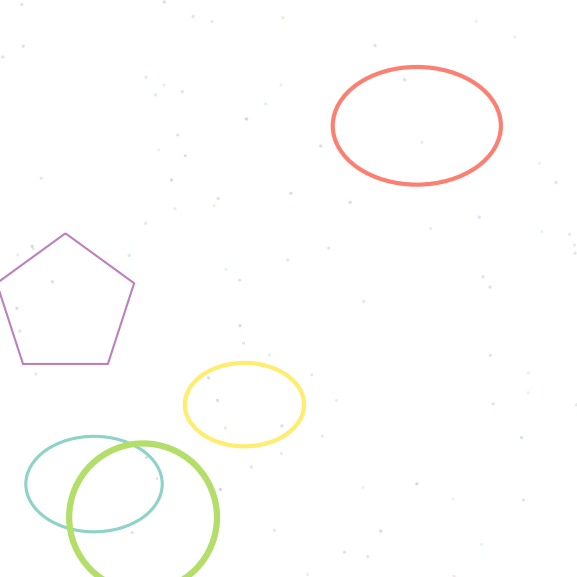[{"shape": "oval", "thickness": 1.5, "radius": 0.59, "center": [0.163, 0.161]}, {"shape": "oval", "thickness": 2, "radius": 0.73, "center": [0.722, 0.781]}, {"shape": "circle", "thickness": 3, "radius": 0.64, "center": [0.248, 0.103]}, {"shape": "pentagon", "thickness": 1, "radius": 0.63, "center": [0.113, 0.47]}, {"shape": "oval", "thickness": 2, "radius": 0.52, "center": [0.423, 0.299]}]